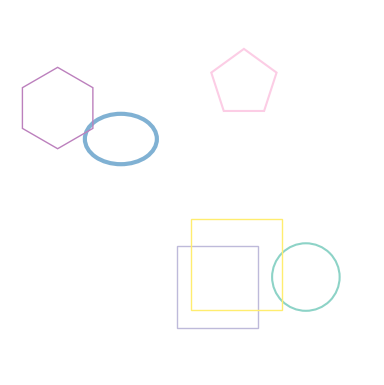[{"shape": "circle", "thickness": 1.5, "radius": 0.44, "center": [0.794, 0.28]}, {"shape": "square", "thickness": 1, "radius": 0.53, "center": [0.565, 0.254]}, {"shape": "oval", "thickness": 3, "radius": 0.47, "center": [0.314, 0.639]}, {"shape": "pentagon", "thickness": 1.5, "radius": 0.45, "center": [0.634, 0.784]}, {"shape": "hexagon", "thickness": 1, "radius": 0.53, "center": [0.15, 0.719]}, {"shape": "square", "thickness": 1, "radius": 0.59, "center": [0.615, 0.312]}]